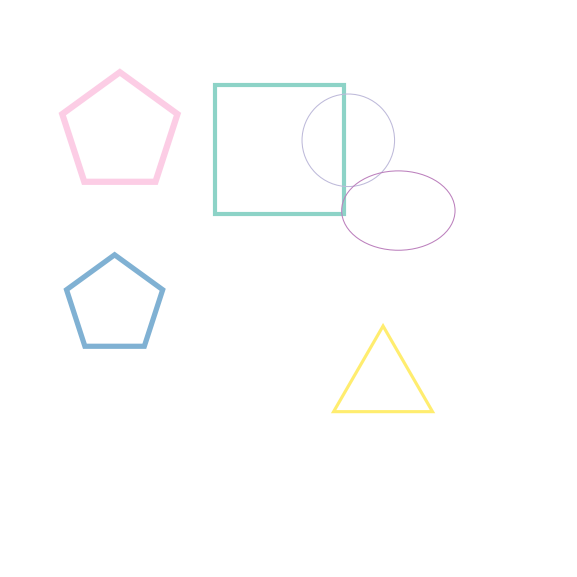[{"shape": "square", "thickness": 2, "radius": 0.56, "center": [0.484, 0.741]}, {"shape": "circle", "thickness": 0.5, "radius": 0.4, "center": [0.603, 0.756]}, {"shape": "pentagon", "thickness": 2.5, "radius": 0.44, "center": [0.198, 0.47]}, {"shape": "pentagon", "thickness": 3, "radius": 0.52, "center": [0.208, 0.769]}, {"shape": "oval", "thickness": 0.5, "radius": 0.49, "center": [0.69, 0.635]}, {"shape": "triangle", "thickness": 1.5, "radius": 0.49, "center": [0.663, 0.336]}]